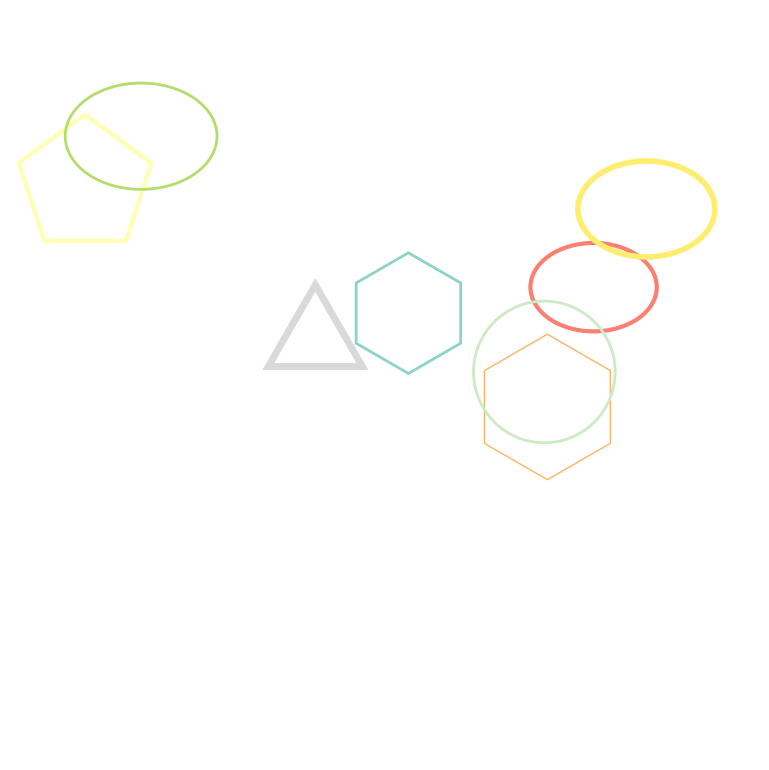[{"shape": "hexagon", "thickness": 1, "radius": 0.39, "center": [0.53, 0.593]}, {"shape": "pentagon", "thickness": 1.5, "radius": 0.45, "center": [0.11, 0.76]}, {"shape": "oval", "thickness": 1.5, "radius": 0.41, "center": [0.771, 0.627]}, {"shape": "hexagon", "thickness": 0.5, "radius": 0.47, "center": [0.711, 0.471]}, {"shape": "oval", "thickness": 1, "radius": 0.49, "center": [0.183, 0.823]}, {"shape": "triangle", "thickness": 2.5, "radius": 0.35, "center": [0.409, 0.559]}, {"shape": "circle", "thickness": 1, "radius": 0.46, "center": [0.707, 0.517]}, {"shape": "oval", "thickness": 2, "radius": 0.44, "center": [0.839, 0.729]}]